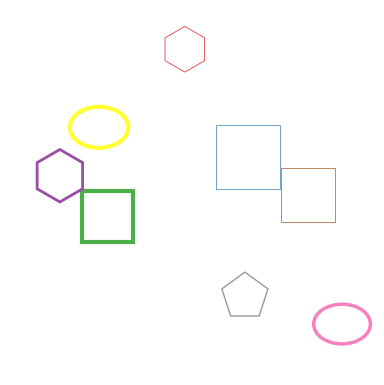[{"shape": "hexagon", "thickness": 0.5, "radius": 0.3, "center": [0.48, 0.872]}, {"shape": "square", "thickness": 0.5, "radius": 0.41, "center": [0.644, 0.591]}, {"shape": "square", "thickness": 3, "radius": 0.33, "center": [0.279, 0.437]}, {"shape": "hexagon", "thickness": 2, "radius": 0.34, "center": [0.155, 0.544]}, {"shape": "oval", "thickness": 3, "radius": 0.38, "center": [0.257, 0.669]}, {"shape": "square", "thickness": 0.5, "radius": 0.35, "center": [0.8, 0.494]}, {"shape": "oval", "thickness": 2.5, "radius": 0.37, "center": [0.888, 0.158]}, {"shape": "pentagon", "thickness": 1, "radius": 0.31, "center": [0.636, 0.23]}]